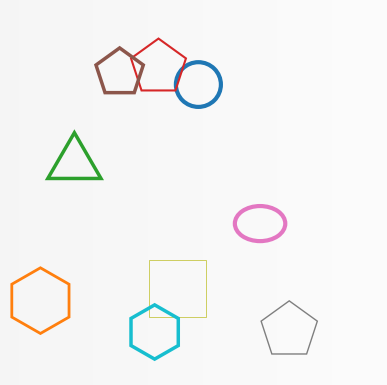[{"shape": "circle", "thickness": 3, "radius": 0.29, "center": [0.512, 0.78]}, {"shape": "hexagon", "thickness": 2, "radius": 0.43, "center": [0.104, 0.219]}, {"shape": "triangle", "thickness": 2.5, "radius": 0.4, "center": [0.192, 0.576]}, {"shape": "pentagon", "thickness": 1.5, "radius": 0.37, "center": [0.409, 0.825]}, {"shape": "pentagon", "thickness": 2.5, "radius": 0.32, "center": [0.309, 0.811]}, {"shape": "oval", "thickness": 3, "radius": 0.33, "center": [0.671, 0.419]}, {"shape": "pentagon", "thickness": 1, "radius": 0.38, "center": [0.746, 0.142]}, {"shape": "square", "thickness": 0.5, "radius": 0.37, "center": [0.457, 0.25]}, {"shape": "hexagon", "thickness": 2.5, "radius": 0.35, "center": [0.399, 0.138]}]